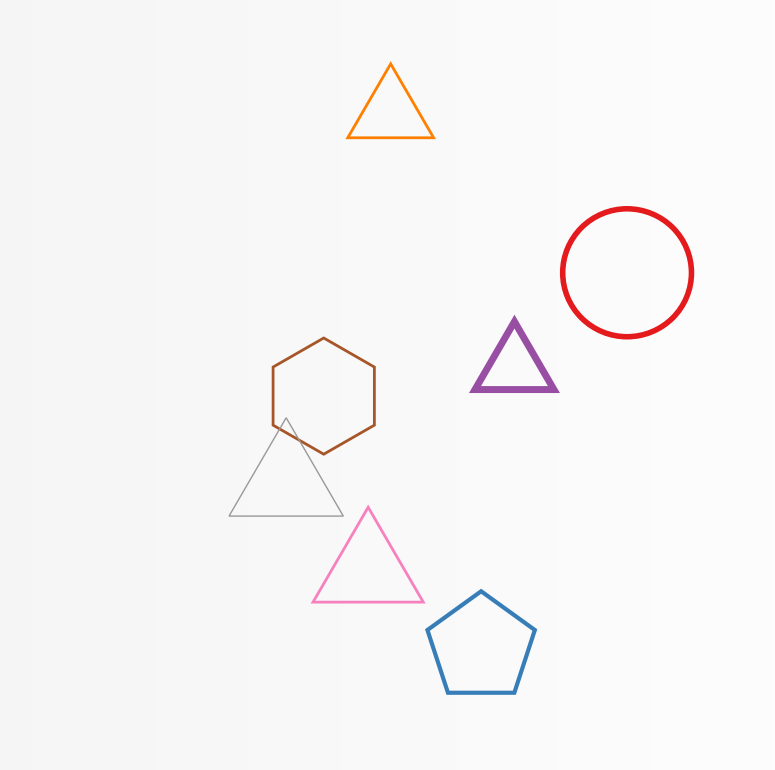[{"shape": "circle", "thickness": 2, "radius": 0.42, "center": [0.809, 0.646]}, {"shape": "pentagon", "thickness": 1.5, "radius": 0.36, "center": [0.621, 0.159]}, {"shape": "triangle", "thickness": 2.5, "radius": 0.29, "center": [0.664, 0.523]}, {"shape": "triangle", "thickness": 1, "radius": 0.32, "center": [0.504, 0.853]}, {"shape": "hexagon", "thickness": 1, "radius": 0.38, "center": [0.418, 0.486]}, {"shape": "triangle", "thickness": 1, "radius": 0.41, "center": [0.475, 0.259]}, {"shape": "triangle", "thickness": 0.5, "radius": 0.43, "center": [0.369, 0.372]}]